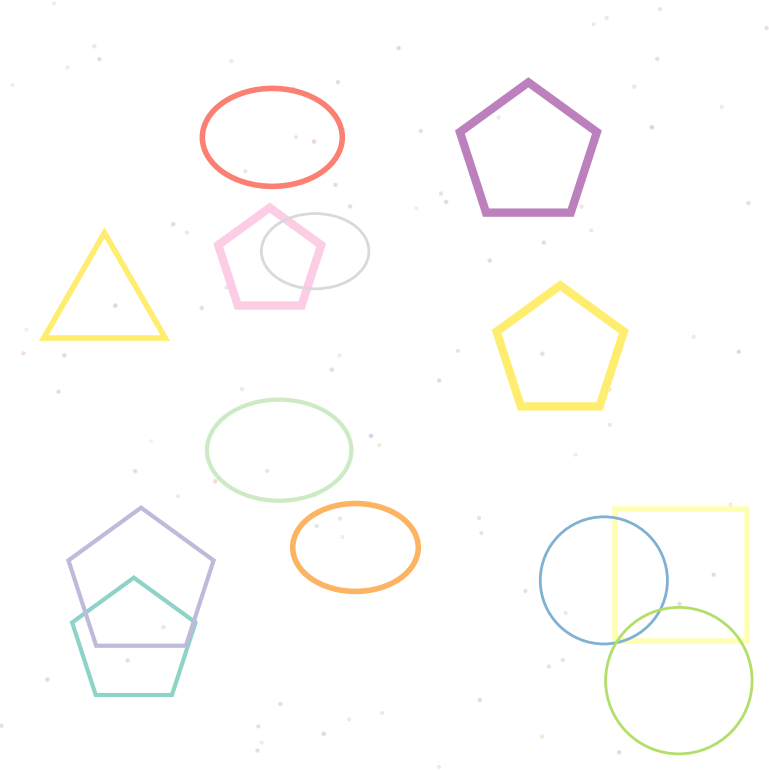[{"shape": "pentagon", "thickness": 1.5, "radius": 0.42, "center": [0.174, 0.166]}, {"shape": "square", "thickness": 2, "radius": 0.43, "center": [0.885, 0.253]}, {"shape": "pentagon", "thickness": 1.5, "radius": 0.5, "center": [0.183, 0.242]}, {"shape": "oval", "thickness": 2, "radius": 0.45, "center": [0.354, 0.822]}, {"shape": "circle", "thickness": 1, "radius": 0.41, "center": [0.784, 0.246]}, {"shape": "oval", "thickness": 2, "radius": 0.41, "center": [0.462, 0.289]}, {"shape": "circle", "thickness": 1, "radius": 0.48, "center": [0.882, 0.116]}, {"shape": "pentagon", "thickness": 3, "radius": 0.35, "center": [0.35, 0.66]}, {"shape": "oval", "thickness": 1, "radius": 0.35, "center": [0.409, 0.674]}, {"shape": "pentagon", "thickness": 3, "radius": 0.47, "center": [0.686, 0.8]}, {"shape": "oval", "thickness": 1.5, "radius": 0.47, "center": [0.363, 0.415]}, {"shape": "triangle", "thickness": 2, "radius": 0.46, "center": [0.136, 0.607]}, {"shape": "pentagon", "thickness": 3, "radius": 0.43, "center": [0.728, 0.542]}]